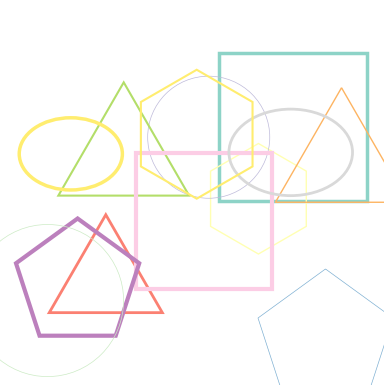[{"shape": "square", "thickness": 2.5, "radius": 0.96, "center": [0.761, 0.67]}, {"shape": "hexagon", "thickness": 1, "radius": 0.72, "center": [0.671, 0.484]}, {"shape": "circle", "thickness": 0.5, "radius": 0.79, "center": [0.542, 0.644]}, {"shape": "triangle", "thickness": 2, "radius": 0.85, "center": [0.275, 0.273]}, {"shape": "pentagon", "thickness": 0.5, "radius": 0.92, "center": [0.845, 0.117]}, {"shape": "triangle", "thickness": 1, "radius": 0.99, "center": [0.887, 0.574]}, {"shape": "triangle", "thickness": 1.5, "radius": 0.98, "center": [0.321, 0.59]}, {"shape": "square", "thickness": 3, "radius": 0.88, "center": [0.529, 0.426]}, {"shape": "oval", "thickness": 2, "radius": 0.8, "center": [0.755, 0.604]}, {"shape": "pentagon", "thickness": 3, "radius": 0.84, "center": [0.202, 0.264]}, {"shape": "circle", "thickness": 0.5, "radius": 0.99, "center": [0.124, 0.219]}, {"shape": "oval", "thickness": 2.5, "radius": 0.67, "center": [0.184, 0.6]}, {"shape": "hexagon", "thickness": 1.5, "radius": 0.84, "center": [0.511, 0.651]}]